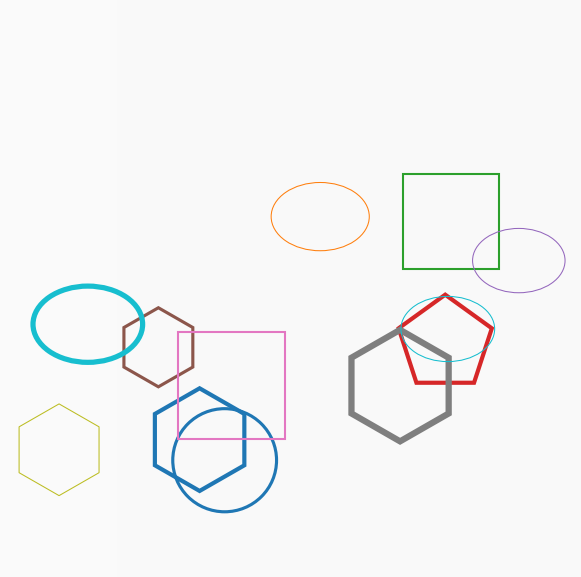[{"shape": "circle", "thickness": 1.5, "radius": 0.45, "center": [0.387, 0.202]}, {"shape": "hexagon", "thickness": 2, "radius": 0.44, "center": [0.343, 0.238]}, {"shape": "oval", "thickness": 0.5, "radius": 0.42, "center": [0.551, 0.624]}, {"shape": "square", "thickness": 1, "radius": 0.41, "center": [0.776, 0.616]}, {"shape": "pentagon", "thickness": 2, "radius": 0.42, "center": [0.766, 0.405]}, {"shape": "oval", "thickness": 0.5, "radius": 0.4, "center": [0.893, 0.548]}, {"shape": "hexagon", "thickness": 1.5, "radius": 0.34, "center": [0.272, 0.398]}, {"shape": "square", "thickness": 1, "radius": 0.46, "center": [0.398, 0.332]}, {"shape": "hexagon", "thickness": 3, "radius": 0.48, "center": [0.688, 0.331]}, {"shape": "hexagon", "thickness": 0.5, "radius": 0.4, "center": [0.102, 0.22]}, {"shape": "oval", "thickness": 2.5, "radius": 0.47, "center": [0.151, 0.438]}, {"shape": "oval", "thickness": 0.5, "radius": 0.4, "center": [0.77, 0.429]}]